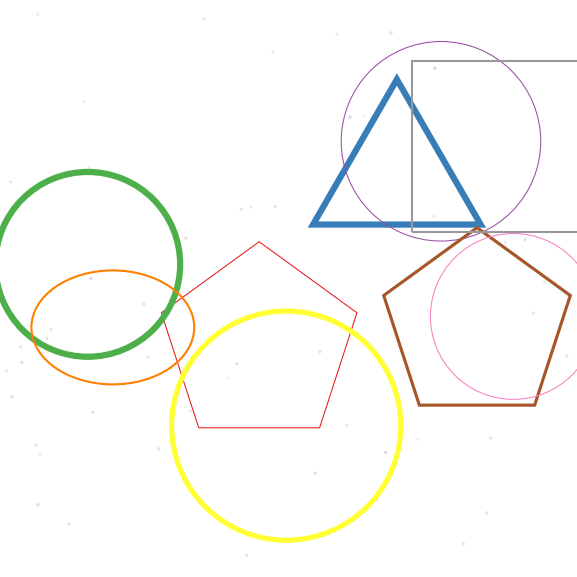[{"shape": "pentagon", "thickness": 0.5, "radius": 0.89, "center": [0.449, 0.402]}, {"shape": "triangle", "thickness": 3, "radius": 0.84, "center": [0.687, 0.694]}, {"shape": "circle", "thickness": 3, "radius": 0.8, "center": [0.152, 0.541]}, {"shape": "circle", "thickness": 0.5, "radius": 0.86, "center": [0.764, 0.754]}, {"shape": "oval", "thickness": 1, "radius": 0.7, "center": [0.195, 0.432]}, {"shape": "circle", "thickness": 2.5, "radius": 0.99, "center": [0.496, 0.262]}, {"shape": "pentagon", "thickness": 1.5, "radius": 0.85, "center": [0.826, 0.435]}, {"shape": "circle", "thickness": 0.5, "radius": 0.72, "center": [0.889, 0.451]}, {"shape": "square", "thickness": 1, "radius": 0.74, "center": [0.862, 0.746]}]